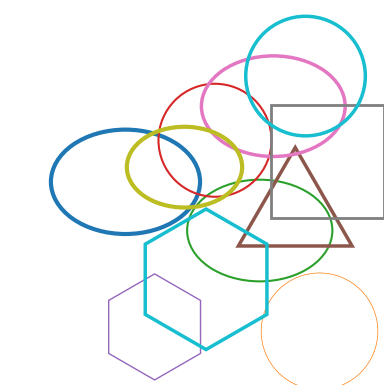[{"shape": "oval", "thickness": 3, "radius": 0.97, "center": [0.326, 0.528]}, {"shape": "circle", "thickness": 0.5, "radius": 0.76, "center": [0.83, 0.14]}, {"shape": "oval", "thickness": 1.5, "radius": 0.94, "center": [0.675, 0.401]}, {"shape": "circle", "thickness": 1.5, "radius": 0.73, "center": [0.558, 0.636]}, {"shape": "hexagon", "thickness": 1, "radius": 0.69, "center": [0.402, 0.151]}, {"shape": "triangle", "thickness": 2.5, "radius": 0.85, "center": [0.767, 0.446]}, {"shape": "oval", "thickness": 2.5, "radius": 0.93, "center": [0.71, 0.724]}, {"shape": "square", "thickness": 2, "radius": 0.74, "center": [0.85, 0.58]}, {"shape": "oval", "thickness": 3, "radius": 0.75, "center": [0.479, 0.566]}, {"shape": "hexagon", "thickness": 2.5, "radius": 0.91, "center": [0.535, 0.275]}, {"shape": "circle", "thickness": 2.5, "radius": 0.78, "center": [0.794, 0.802]}]